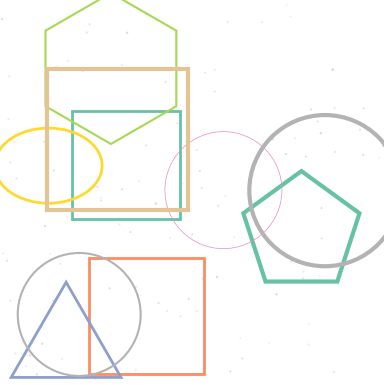[{"shape": "pentagon", "thickness": 3, "radius": 0.79, "center": [0.783, 0.397]}, {"shape": "square", "thickness": 2, "radius": 0.7, "center": [0.328, 0.571]}, {"shape": "square", "thickness": 2, "radius": 0.75, "center": [0.381, 0.179]}, {"shape": "triangle", "thickness": 2, "radius": 0.82, "center": [0.172, 0.102]}, {"shape": "circle", "thickness": 0.5, "radius": 0.76, "center": [0.58, 0.506]}, {"shape": "hexagon", "thickness": 1.5, "radius": 0.98, "center": [0.288, 0.822]}, {"shape": "oval", "thickness": 2, "radius": 0.7, "center": [0.126, 0.57]}, {"shape": "square", "thickness": 3, "radius": 0.92, "center": [0.304, 0.638]}, {"shape": "circle", "thickness": 1.5, "radius": 0.8, "center": [0.206, 0.183]}, {"shape": "circle", "thickness": 3, "radius": 0.98, "center": [0.844, 0.505]}]